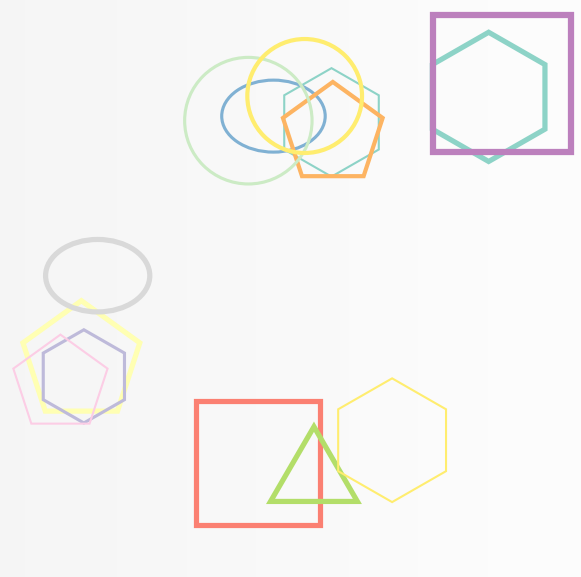[{"shape": "hexagon", "thickness": 2.5, "radius": 0.56, "center": [0.841, 0.831]}, {"shape": "hexagon", "thickness": 1, "radius": 0.47, "center": [0.57, 0.787]}, {"shape": "pentagon", "thickness": 2.5, "radius": 0.53, "center": [0.14, 0.373]}, {"shape": "hexagon", "thickness": 1.5, "radius": 0.4, "center": [0.144, 0.347]}, {"shape": "square", "thickness": 2.5, "radius": 0.54, "center": [0.444, 0.198]}, {"shape": "oval", "thickness": 1.5, "radius": 0.45, "center": [0.47, 0.798]}, {"shape": "pentagon", "thickness": 2, "radius": 0.45, "center": [0.573, 0.767]}, {"shape": "triangle", "thickness": 2.5, "radius": 0.43, "center": [0.54, 0.174]}, {"shape": "pentagon", "thickness": 1, "radius": 0.43, "center": [0.104, 0.334]}, {"shape": "oval", "thickness": 2.5, "radius": 0.45, "center": [0.168, 0.522]}, {"shape": "square", "thickness": 3, "radius": 0.59, "center": [0.863, 0.855]}, {"shape": "circle", "thickness": 1.5, "radius": 0.55, "center": [0.427, 0.79]}, {"shape": "circle", "thickness": 2, "radius": 0.49, "center": [0.524, 0.833]}, {"shape": "hexagon", "thickness": 1, "radius": 0.54, "center": [0.675, 0.237]}]